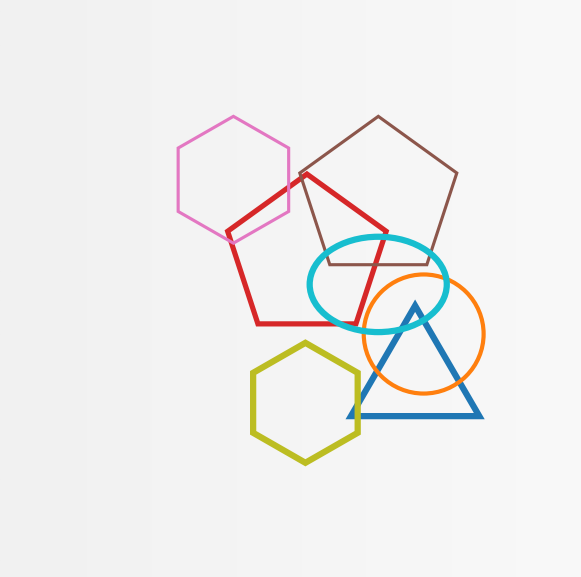[{"shape": "triangle", "thickness": 3, "radius": 0.64, "center": [0.714, 0.342]}, {"shape": "circle", "thickness": 2, "radius": 0.52, "center": [0.729, 0.421]}, {"shape": "pentagon", "thickness": 2.5, "radius": 0.72, "center": [0.528, 0.554]}, {"shape": "pentagon", "thickness": 1.5, "radius": 0.71, "center": [0.651, 0.656]}, {"shape": "hexagon", "thickness": 1.5, "radius": 0.55, "center": [0.402, 0.688]}, {"shape": "hexagon", "thickness": 3, "radius": 0.52, "center": [0.525, 0.302]}, {"shape": "oval", "thickness": 3, "radius": 0.59, "center": [0.651, 0.507]}]